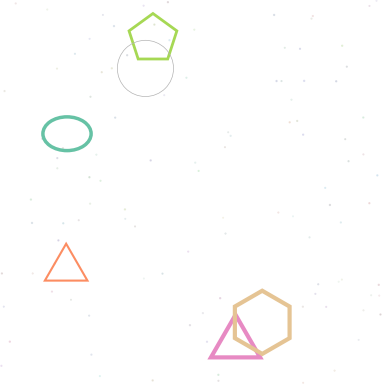[{"shape": "oval", "thickness": 2.5, "radius": 0.31, "center": [0.174, 0.653]}, {"shape": "triangle", "thickness": 1.5, "radius": 0.32, "center": [0.172, 0.303]}, {"shape": "triangle", "thickness": 3, "radius": 0.37, "center": [0.612, 0.109]}, {"shape": "pentagon", "thickness": 2, "radius": 0.33, "center": [0.397, 0.9]}, {"shape": "hexagon", "thickness": 3, "radius": 0.41, "center": [0.681, 0.163]}, {"shape": "circle", "thickness": 0.5, "radius": 0.37, "center": [0.378, 0.822]}]